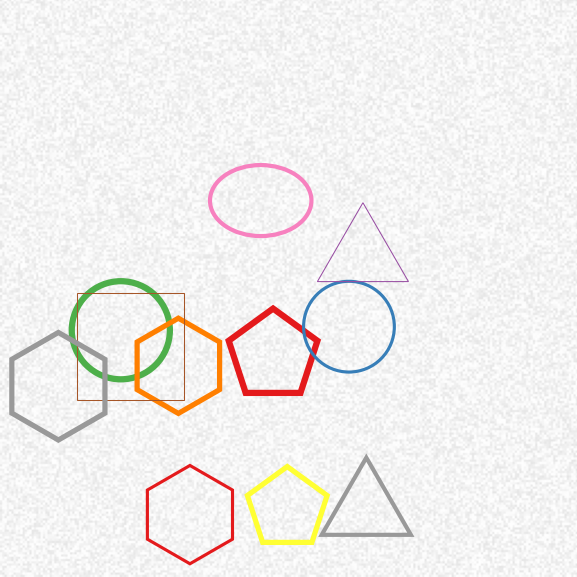[{"shape": "pentagon", "thickness": 3, "radius": 0.4, "center": [0.473, 0.384]}, {"shape": "hexagon", "thickness": 1.5, "radius": 0.43, "center": [0.329, 0.108]}, {"shape": "circle", "thickness": 1.5, "radius": 0.39, "center": [0.604, 0.433]}, {"shape": "circle", "thickness": 3, "radius": 0.42, "center": [0.209, 0.427]}, {"shape": "triangle", "thickness": 0.5, "radius": 0.46, "center": [0.628, 0.557]}, {"shape": "hexagon", "thickness": 2.5, "radius": 0.41, "center": [0.309, 0.366]}, {"shape": "pentagon", "thickness": 2.5, "radius": 0.36, "center": [0.497, 0.119]}, {"shape": "square", "thickness": 0.5, "radius": 0.46, "center": [0.226, 0.4]}, {"shape": "oval", "thickness": 2, "radius": 0.44, "center": [0.451, 0.652]}, {"shape": "hexagon", "thickness": 2.5, "radius": 0.47, "center": [0.101, 0.33]}, {"shape": "triangle", "thickness": 2, "radius": 0.45, "center": [0.634, 0.118]}]